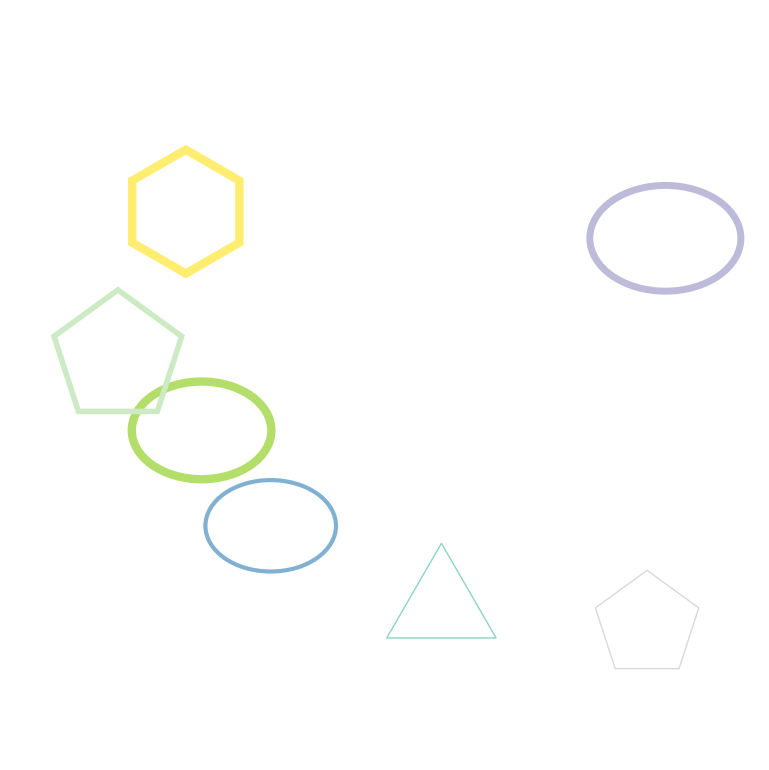[{"shape": "triangle", "thickness": 0.5, "radius": 0.41, "center": [0.573, 0.212]}, {"shape": "oval", "thickness": 2.5, "radius": 0.49, "center": [0.864, 0.691]}, {"shape": "oval", "thickness": 1.5, "radius": 0.42, "center": [0.352, 0.317]}, {"shape": "oval", "thickness": 3, "radius": 0.45, "center": [0.262, 0.441]}, {"shape": "pentagon", "thickness": 0.5, "radius": 0.35, "center": [0.84, 0.189]}, {"shape": "pentagon", "thickness": 2, "radius": 0.44, "center": [0.153, 0.536]}, {"shape": "hexagon", "thickness": 3, "radius": 0.4, "center": [0.241, 0.725]}]